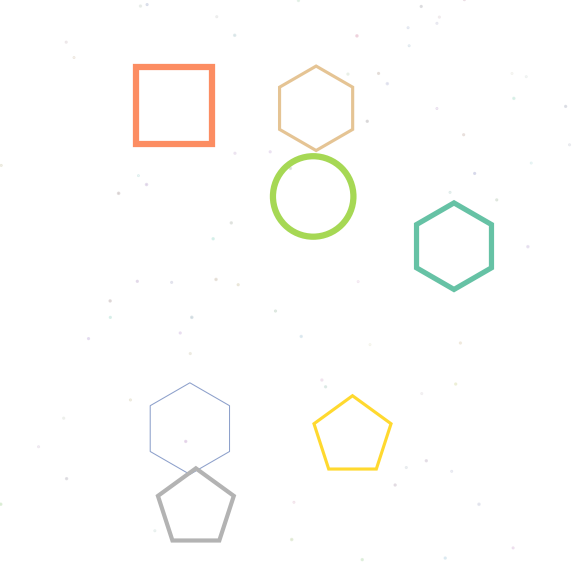[{"shape": "hexagon", "thickness": 2.5, "radius": 0.37, "center": [0.786, 0.573]}, {"shape": "square", "thickness": 3, "radius": 0.33, "center": [0.301, 0.816]}, {"shape": "hexagon", "thickness": 0.5, "radius": 0.4, "center": [0.329, 0.257]}, {"shape": "circle", "thickness": 3, "radius": 0.35, "center": [0.542, 0.659]}, {"shape": "pentagon", "thickness": 1.5, "radius": 0.35, "center": [0.61, 0.244]}, {"shape": "hexagon", "thickness": 1.5, "radius": 0.37, "center": [0.547, 0.812]}, {"shape": "pentagon", "thickness": 2, "radius": 0.35, "center": [0.339, 0.119]}]